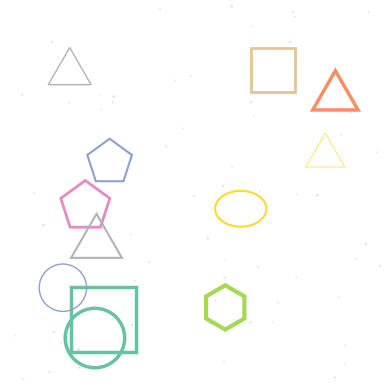[{"shape": "square", "thickness": 2.5, "radius": 0.42, "center": [0.268, 0.171]}, {"shape": "circle", "thickness": 2.5, "radius": 0.39, "center": [0.247, 0.122]}, {"shape": "triangle", "thickness": 2.5, "radius": 0.34, "center": [0.871, 0.748]}, {"shape": "circle", "thickness": 1, "radius": 0.31, "center": [0.163, 0.253]}, {"shape": "pentagon", "thickness": 1.5, "radius": 0.3, "center": [0.285, 0.579]}, {"shape": "pentagon", "thickness": 2, "radius": 0.34, "center": [0.222, 0.464]}, {"shape": "hexagon", "thickness": 3, "radius": 0.29, "center": [0.585, 0.202]}, {"shape": "oval", "thickness": 1.5, "radius": 0.33, "center": [0.625, 0.458]}, {"shape": "triangle", "thickness": 0.5, "radius": 0.29, "center": [0.845, 0.596]}, {"shape": "square", "thickness": 2, "radius": 0.29, "center": [0.709, 0.818]}, {"shape": "triangle", "thickness": 1, "radius": 0.32, "center": [0.181, 0.812]}, {"shape": "triangle", "thickness": 1.5, "radius": 0.38, "center": [0.251, 0.368]}]